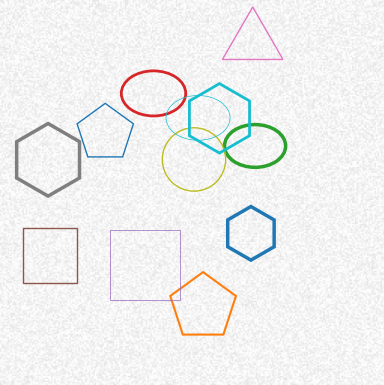[{"shape": "pentagon", "thickness": 1, "radius": 0.38, "center": [0.273, 0.655]}, {"shape": "hexagon", "thickness": 2.5, "radius": 0.35, "center": [0.652, 0.394]}, {"shape": "pentagon", "thickness": 1.5, "radius": 0.45, "center": [0.528, 0.204]}, {"shape": "oval", "thickness": 2.5, "radius": 0.4, "center": [0.663, 0.621]}, {"shape": "oval", "thickness": 2, "radius": 0.42, "center": [0.399, 0.757]}, {"shape": "square", "thickness": 0.5, "radius": 0.45, "center": [0.376, 0.312]}, {"shape": "square", "thickness": 1, "radius": 0.36, "center": [0.13, 0.336]}, {"shape": "triangle", "thickness": 1, "radius": 0.45, "center": [0.656, 0.891]}, {"shape": "hexagon", "thickness": 2.5, "radius": 0.47, "center": [0.125, 0.585]}, {"shape": "circle", "thickness": 1, "radius": 0.41, "center": [0.504, 0.586]}, {"shape": "hexagon", "thickness": 2, "radius": 0.45, "center": [0.57, 0.693]}, {"shape": "oval", "thickness": 0.5, "radius": 0.42, "center": [0.514, 0.694]}]